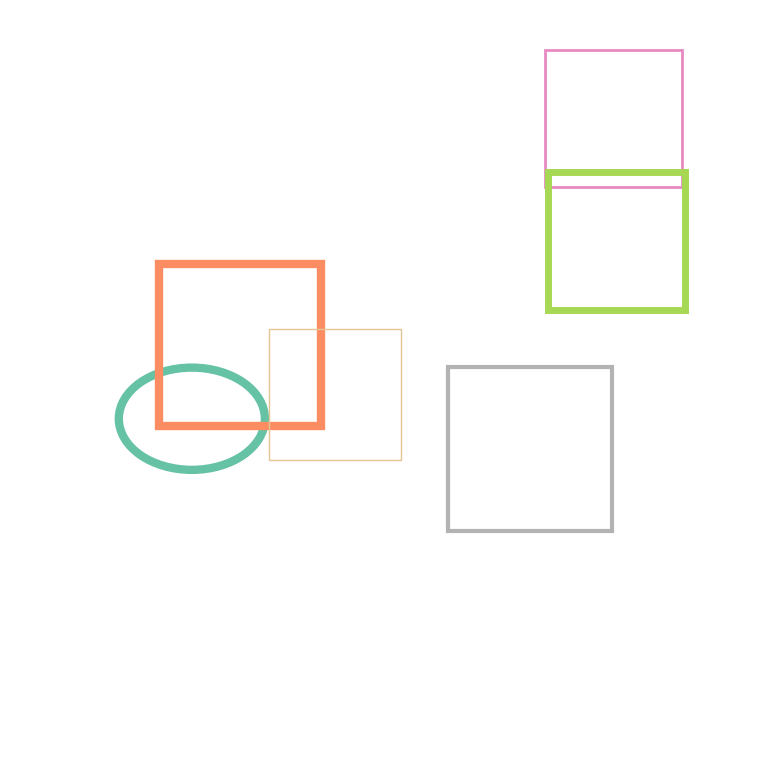[{"shape": "oval", "thickness": 3, "radius": 0.47, "center": [0.249, 0.456]}, {"shape": "square", "thickness": 3, "radius": 0.53, "center": [0.312, 0.552]}, {"shape": "square", "thickness": 1, "radius": 0.44, "center": [0.796, 0.846]}, {"shape": "square", "thickness": 2.5, "radius": 0.45, "center": [0.801, 0.687]}, {"shape": "square", "thickness": 0.5, "radius": 0.43, "center": [0.435, 0.487]}, {"shape": "square", "thickness": 1.5, "radius": 0.53, "center": [0.688, 0.417]}]